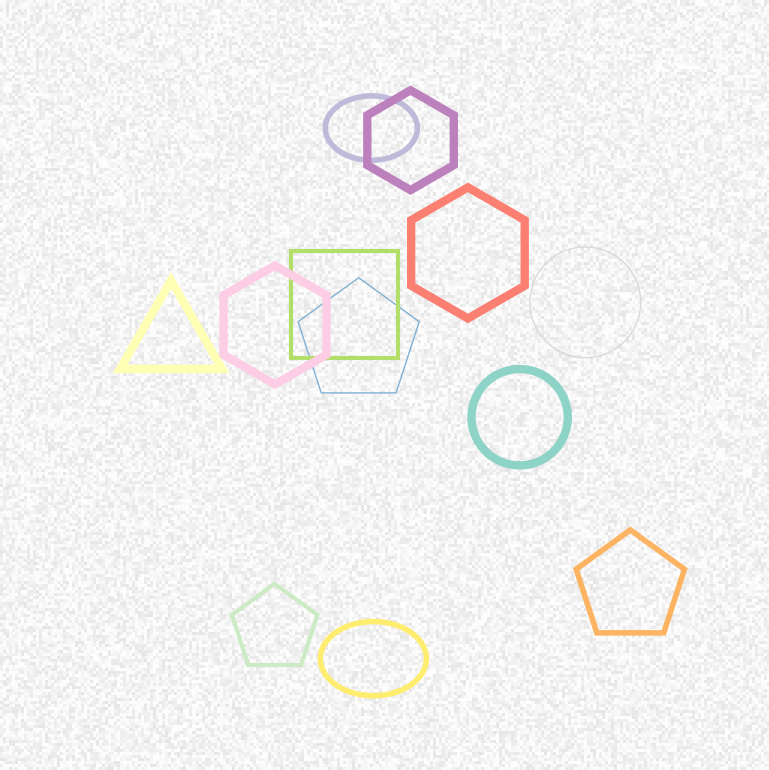[{"shape": "circle", "thickness": 3, "radius": 0.31, "center": [0.675, 0.458]}, {"shape": "triangle", "thickness": 3, "radius": 0.38, "center": [0.222, 0.559]}, {"shape": "oval", "thickness": 2, "radius": 0.3, "center": [0.482, 0.834]}, {"shape": "hexagon", "thickness": 3, "radius": 0.43, "center": [0.608, 0.672]}, {"shape": "pentagon", "thickness": 0.5, "radius": 0.41, "center": [0.466, 0.557]}, {"shape": "pentagon", "thickness": 2, "radius": 0.37, "center": [0.819, 0.238]}, {"shape": "square", "thickness": 1.5, "radius": 0.35, "center": [0.447, 0.605]}, {"shape": "hexagon", "thickness": 3, "radius": 0.39, "center": [0.357, 0.578]}, {"shape": "circle", "thickness": 0.5, "radius": 0.36, "center": [0.76, 0.607]}, {"shape": "hexagon", "thickness": 3, "radius": 0.32, "center": [0.533, 0.818]}, {"shape": "pentagon", "thickness": 1.5, "radius": 0.29, "center": [0.357, 0.183]}, {"shape": "oval", "thickness": 2, "radius": 0.34, "center": [0.485, 0.145]}]